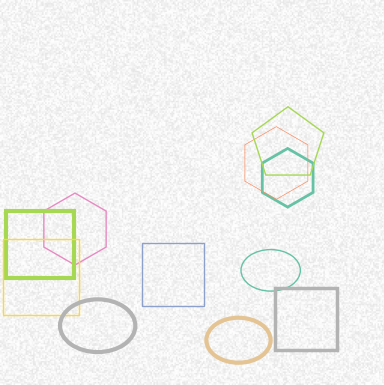[{"shape": "hexagon", "thickness": 2, "radius": 0.38, "center": [0.747, 0.538]}, {"shape": "oval", "thickness": 1, "radius": 0.39, "center": [0.703, 0.298]}, {"shape": "hexagon", "thickness": 0.5, "radius": 0.47, "center": [0.718, 0.577]}, {"shape": "square", "thickness": 1, "radius": 0.4, "center": [0.449, 0.287]}, {"shape": "hexagon", "thickness": 1, "radius": 0.47, "center": [0.195, 0.405]}, {"shape": "square", "thickness": 3, "radius": 0.44, "center": [0.104, 0.365]}, {"shape": "pentagon", "thickness": 1, "radius": 0.49, "center": [0.748, 0.625]}, {"shape": "square", "thickness": 1, "radius": 0.5, "center": [0.106, 0.28]}, {"shape": "oval", "thickness": 3, "radius": 0.42, "center": [0.619, 0.116]}, {"shape": "oval", "thickness": 3, "radius": 0.49, "center": [0.254, 0.154]}, {"shape": "square", "thickness": 2.5, "radius": 0.4, "center": [0.796, 0.171]}]